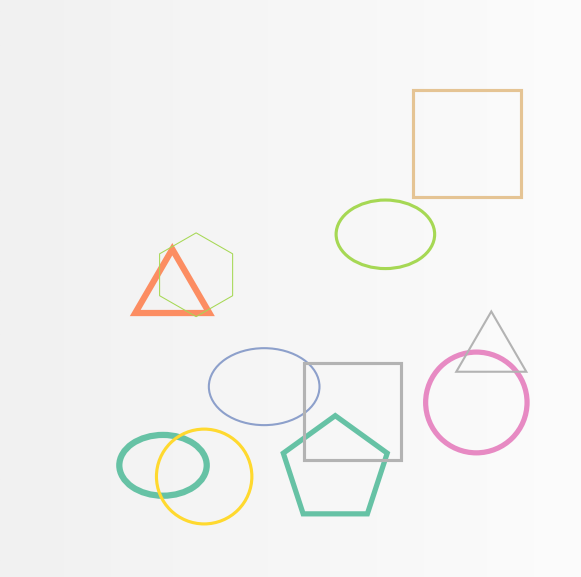[{"shape": "oval", "thickness": 3, "radius": 0.38, "center": [0.28, 0.193]}, {"shape": "pentagon", "thickness": 2.5, "radius": 0.47, "center": [0.577, 0.185]}, {"shape": "triangle", "thickness": 3, "radius": 0.37, "center": [0.296, 0.494]}, {"shape": "oval", "thickness": 1, "radius": 0.48, "center": [0.454, 0.33]}, {"shape": "circle", "thickness": 2.5, "radius": 0.44, "center": [0.82, 0.302]}, {"shape": "hexagon", "thickness": 0.5, "radius": 0.36, "center": [0.337, 0.523]}, {"shape": "oval", "thickness": 1.5, "radius": 0.42, "center": [0.663, 0.593]}, {"shape": "circle", "thickness": 1.5, "radius": 0.41, "center": [0.351, 0.174]}, {"shape": "square", "thickness": 1.5, "radius": 0.47, "center": [0.804, 0.751]}, {"shape": "triangle", "thickness": 1, "radius": 0.35, "center": [0.845, 0.39]}, {"shape": "square", "thickness": 1.5, "radius": 0.42, "center": [0.607, 0.287]}]